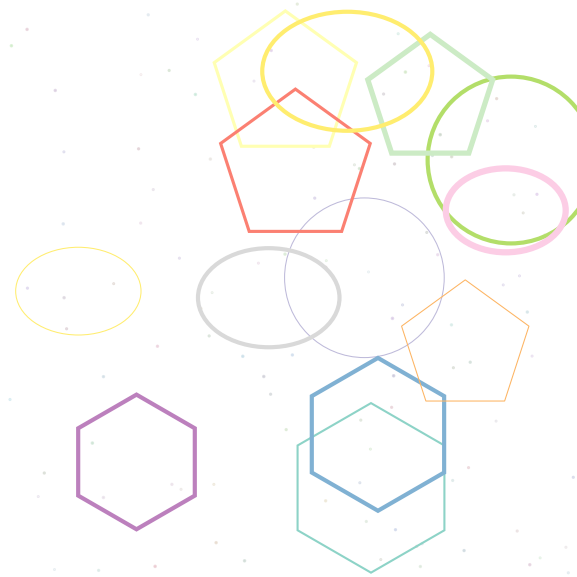[{"shape": "hexagon", "thickness": 1, "radius": 0.73, "center": [0.642, 0.154]}, {"shape": "pentagon", "thickness": 1.5, "radius": 0.65, "center": [0.494, 0.851]}, {"shape": "circle", "thickness": 0.5, "radius": 0.69, "center": [0.631, 0.518]}, {"shape": "pentagon", "thickness": 1.5, "radius": 0.68, "center": [0.512, 0.709]}, {"shape": "hexagon", "thickness": 2, "radius": 0.66, "center": [0.654, 0.247]}, {"shape": "pentagon", "thickness": 0.5, "radius": 0.58, "center": [0.806, 0.399]}, {"shape": "circle", "thickness": 2, "radius": 0.72, "center": [0.885, 0.722]}, {"shape": "oval", "thickness": 3, "radius": 0.52, "center": [0.876, 0.635]}, {"shape": "oval", "thickness": 2, "radius": 0.61, "center": [0.465, 0.484]}, {"shape": "hexagon", "thickness": 2, "radius": 0.58, "center": [0.236, 0.199]}, {"shape": "pentagon", "thickness": 2.5, "radius": 0.57, "center": [0.745, 0.826]}, {"shape": "oval", "thickness": 0.5, "radius": 0.54, "center": [0.136, 0.495]}, {"shape": "oval", "thickness": 2, "radius": 0.74, "center": [0.601, 0.876]}]